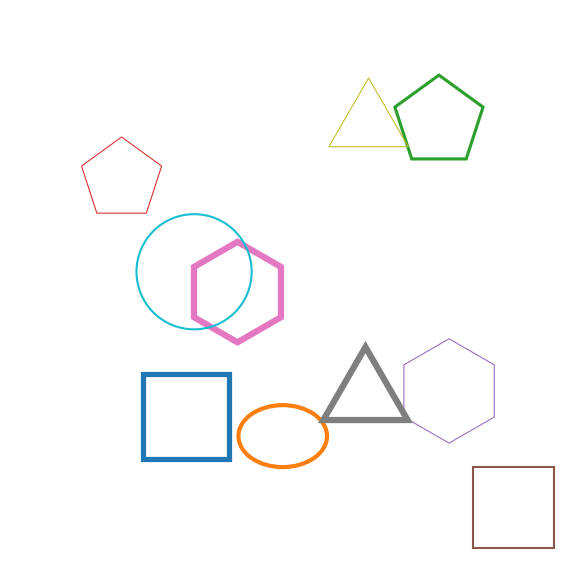[{"shape": "square", "thickness": 2.5, "radius": 0.37, "center": [0.322, 0.278]}, {"shape": "oval", "thickness": 2, "radius": 0.38, "center": [0.49, 0.244]}, {"shape": "pentagon", "thickness": 1.5, "radius": 0.4, "center": [0.76, 0.789]}, {"shape": "pentagon", "thickness": 0.5, "radius": 0.36, "center": [0.211, 0.689]}, {"shape": "hexagon", "thickness": 0.5, "radius": 0.45, "center": [0.778, 0.322]}, {"shape": "square", "thickness": 1, "radius": 0.35, "center": [0.889, 0.12]}, {"shape": "hexagon", "thickness": 3, "radius": 0.43, "center": [0.411, 0.493]}, {"shape": "triangle", "thickness": 3, "radius": 0.42, "center": [0.633, 0.314]}, {"shape": "triangle", "thickness": 0.5, "radius": 0.4, "center": [0.638, 0.785]}, {"shape": "circle", "thickness": 1, "radius": 0.5, "center": [0.336, 0.529]}]